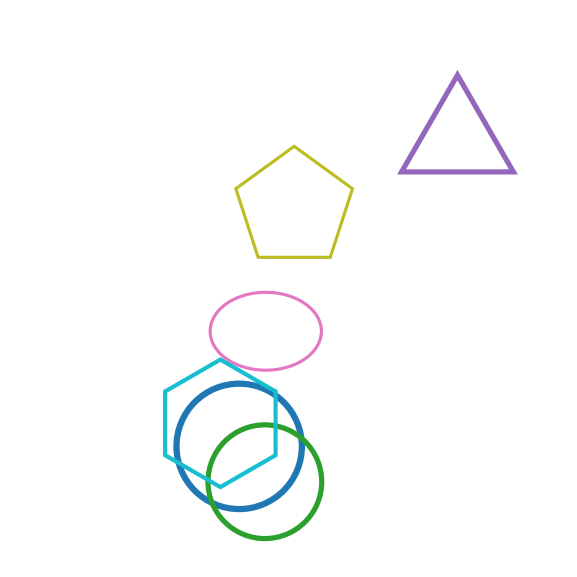[{"shape": "circle", "thickness": 3, "radius": 0.54, "center": [0.414, 0.226]}, {"shape": "circle", "thickness": 2.5, "radius": 0.49, "center": [0.459, 0.165]}, {"shape": "triangle", "thickness": 2.5, "radius": 0.56, "center": [0.792, 0.757]}, {"shape": "oval", "thickness": 1.5, "radius": 0.48, "center": [0.46, 0.426]}, {"shape": "pentagon", "thickness": 1.5, "radius": 0.53, "center": [0.509, 0.64]}, {"shape": "hexagon", "thickness": 2, "radius": 0.55, "center": [0.382, 0.266]}]